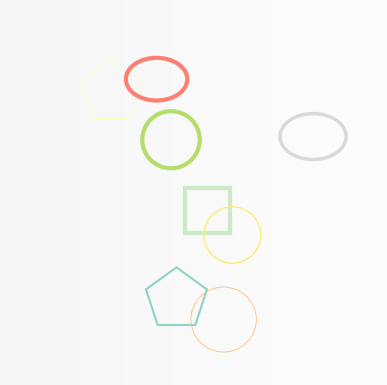[{"shape": "pentagon", "thickness": 1.5, "radius": 0.41, "center": [0.455, 0.223]}, {"shape": "pentagon", "thickness": 0.5, "radius": 0.42, "center": [0.284, 0.761]}, {"shape": "oval", "thickness": 3, "radius": 0.4, "center": [0.404, 0.794]}, {"shape": "circle", "thickness": 0.5, "radius": 0.42, "center": [0.577, 0.17]}, {"shape": "circle", "thickness": 3, "radius": 0.37, "center": [0.441, 0.637]}, {"shape": "oval", "thickness": 2.5, "radius": 0.43, "center": [0.808, 0.645]}, {"shape": "square", "thickness": 3, "radius": 0.29, "center": [0.536, 0.453]}, {"shape": "circle", "thickness": 1, "radius": 0.37, "center": [0.6, 0.39]}]